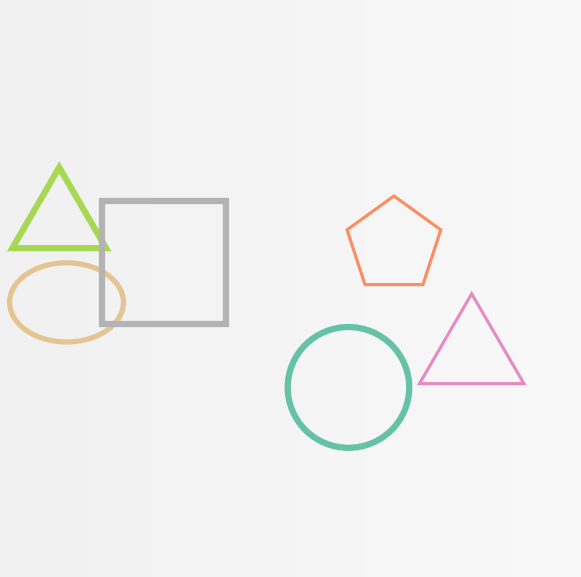[{"shape": "circle", "thickness": 3, "radius": 0.52, "center": [0.599, 0.328]}, {"shape": "pentagon", "thickness": 1.5, "radius": 0.42, "center": [0.678, 0.575]}, {"shape": "triangle", "thickness": 1.5, "radius": 0.52, "center": [0.812, 0.387]}, {"shape": "triangle", "thickness": 3, "radius": 0.47, "center": [0.102, 0.616]}, {"shape": "oval", "thickness": 2.5, "radius": 0.49, "center": [0.114, 0.476]}, {"shape": "square", "thickness": 3, "radius": 0.53, "center": [0.282, 0.544]}]